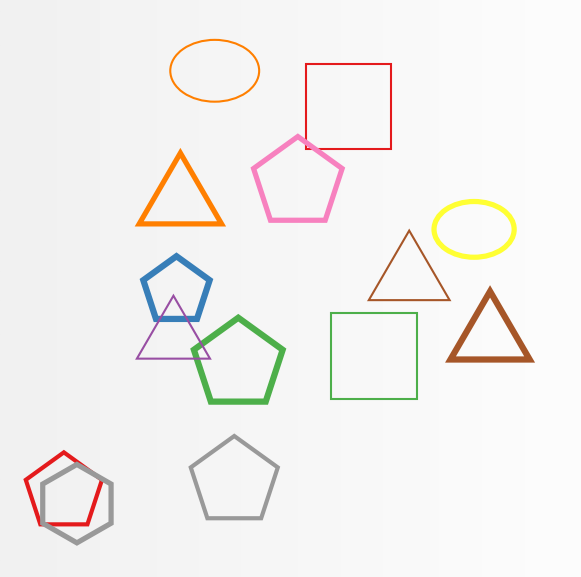[{"shape": "square", "thickness": 1, "radius": 0.37, "center": [0.599, 0.815]}, {"shape": "pentagon", "thickness": 2, "radius": 0.34, "center": [0.11, 0.147]}, {"shape": "pentagon", "thickness": 3, "radius": 0.3, "center": [0.304, 0.495]}, {"shape": "pentagon", "thickness": 3, "radius": 0.4, "center": [0.41, 0.369]}, {"shape": "square", "thickness": 1, "radius": 0.37, "center": [0.644, 0.382]}, {"shape": "triangle", "thickness": 1, "radius": 0.36, "center": [0.298, 0.414]}, {"shape": "triangle", "thickness": 2.5, "radius": 0.41, "center": [0.31, 0.652]}, {"shape": "oval", "thickness": 1, "radius": 0.38, "center": [0.369, 0.877]}, {"shape": "oval", "thickness": 2.5, "radius": 0.34, "center": [0.816, 0.602]}, {"shape": "triangle", "thickness": 1, "radius": 0.4, "center": [0.704, 0.52]}, {"shape": "triangle", "thickness": 3, "radius": 0.39, "center": [0.843, 0.416]}, {"shape": "pentagon", "thickness": 2.5, "radius": 0.4, "center": [0.512, 0.683]}, {"shape": "pentagon", "thickness": 2, "radius": 0.39, "center": [0.403, 0.165]}, {"shape": "hexagon", "thickness": 2.5, "radius": 0.34, "center": [0.132, 0.127]}]